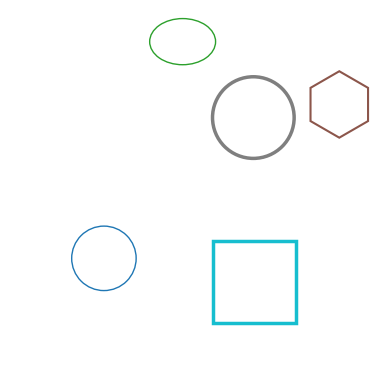[{"shape": "circle", "thickness": 1, "radius": 0.42, "center": [0.27, 0.329]}, {"shape": "oval", "thickness": 1, "radius": 0.43, "center": [0.474, 0.892]}, {"shape": "hexagon", "thickness": 1.5, "radius": 0.43, "center": [0.881, 0.729]}, {"shape": "circle", "thickness": 2.5, "radius": 0.53, "center": [0.658, 0.695]}, {"shape": "square", "thickness": 2.5, "radius": 0.53, "center": [0.661, 0.267]}]